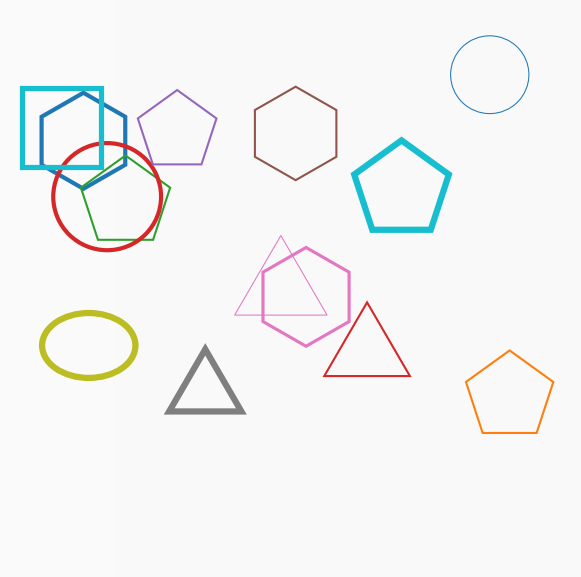[{"shape": "circle", "thickness": 0.5, "radius": 0.34, "center": [0.843, 0.87]}, {"shape": "hexagon", "thickness": 2, "radius": 0.42, "center": [0.144, 0.755]}, {"shape": "pentagon", "thickness": 1, "radius": 0.4, "center": [0.877, 0.313]}, {"shape": "pentagon", "thickness": 1, "radius": 0.4, "center": [0.216, 0.649]}, {"shape": "triangle", "thickness": 1, "radius": 0.43, "center": [0.632, 0.39]}, {"shape": "circle", "thickness": 2, "radius": 0.46, "center": [0.184, 0.659]}, {"shape": "pentagon", "thickness": 1, "radius": 0.36, "center": [0.305, 0.772]}, {"shape": "hexagon", "thickness": 1, "radius": 0.4, "center": [0.509, 0.768]}, {"shape": "hexagon", "thickness": 1.5, "radius": 0.43, "center": [0.527, 0.485]}, {"shape": "triangle", "thickness": 0.5, "radius": 0.46, "center": [0.483, 0.499]}, {"shape": "triangle", "thickness": 3, "radius": 0.36, "center": [0.353, 0.323]}, {"shape": "oval", "thickness": 3, "radius": 0.4, "center": [0.153, 0.401]}, {"shape": "square", "thickness": 2.5, "radius": 0.34, "center": [0.105, 0.779]}, {"shape": "pentagon", "thickness": 3, "radius": 0.43, "center": [0.691, 0.671]}]